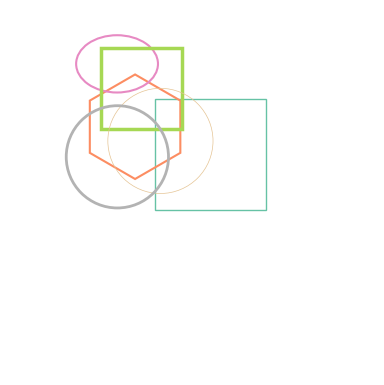[{"shape": "square", "thickness": 1, "radius": 0.72, "center": [0.546, 0.598]}, {"shape": "hexagon", "thickness": 1.5, "radius": 0.68, "center": [0.351, 0.671]}, {"shape": "oval", "thickness": 1.5, "radius": 0.53, "center": [0.304, 0.834]}, {"shape": "square", "thickness": 2.5, "radius": 0.53, "center": [0.367, 0.77]}, {"shape": "circle", "thickness": 0.5, "radius": 0.68, "center": [0.417, 0.634]}, {"shape": "circle", "thickness": 2, "radius": 0.66, "center": [0.305, 0.593]}]